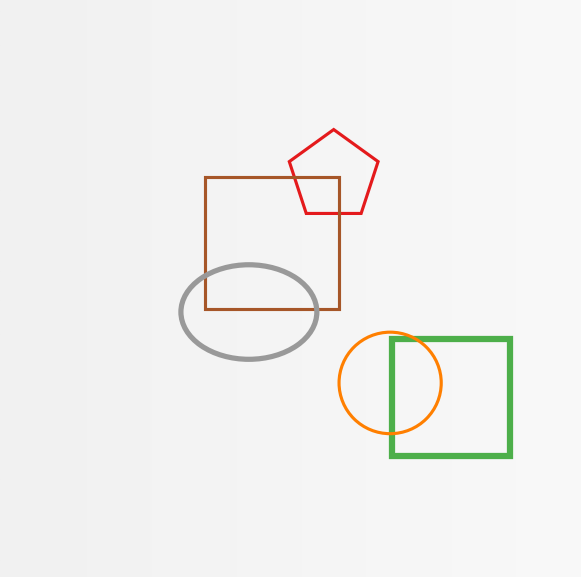[{"shape": "pentagon", "thickness": 1.5, "radius": 0.4, "center": [0.574, 0.694]}, {"shape": "square", "thickness": 3, "radius": 0.51, "center": [0.776, 0.31]}, {"shape": "circle", "thickness": 1.5, "radius": 0.44, "center": [0.671, 0.336]}, {"shape": "square", "thickness": 1.5, "radius": 0.57, "center": [0.468, 0.578]}, {"shape": "oval", "thickness": 2.5, "radius": 0.58, "center": [0.428, 0.459]}]